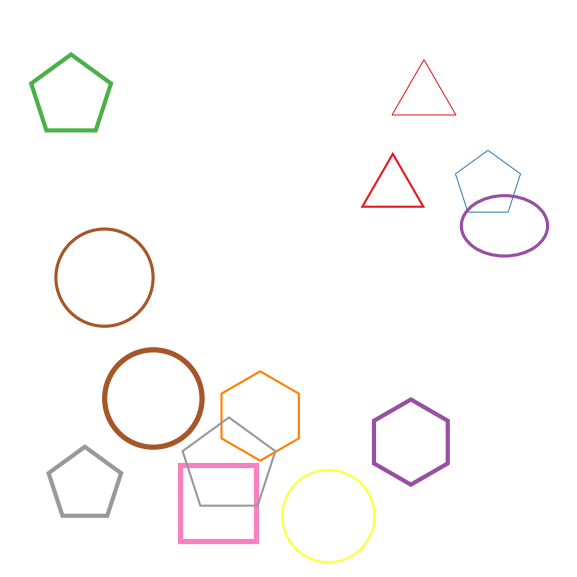[{"shape": "triangle", "thickness": 1, "radius": 0.31, "center": [0.68, 0.672]}, {"shape": "triangle", "thickness": 0.5, "radius": 0.32, "center": [0.734, 0.832]}, {"shape": "pentagon", "thickness": 0.5, "radius": 0.3, "center": [0.845, 0.68]}, {"shape": "pentagon", "thickness": 2, "radius": 0.36, "center": [0.123, 0.832]}, {"shape": "oval", "thickness": 1.5, "radius": 0.37, "center": [0.874, 0.608]}, {"shape": "hexagon", "thickness": 2, "radius": 0.37, "center": [0.711, 0.234]}, {"shape": "hexagon", "thickness": 1, "radius": 0.39, "center": [0.451, 0.279]}, {"shape": "circle", "thickness": 1, "radius": 0.4, "center": [0.569, 0.105]}, {"shape": "circle", "thickness": 1.5, "radius": 0.42, "center": [0.181, 0.518]}, {"shape": "circle", "thickness": 2.5, "radius": 0.42, "center": [0.266, 0.309]}, {"shape": "square", "thickness": 2.5, "radius": 0.33, "center": [0.377, 0.128]}, {"shape": "pentagon", "thickness": 2, "radius": 0.33, "center": [0.147, 0.159]}, {"shape": "pentagon", "thickness": 1, "radius": 0.42, "center": [0.397, 0.192]}]